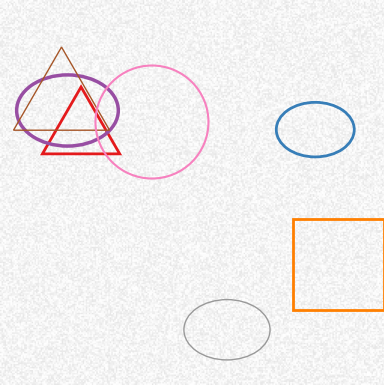[{"shape": "triangle", "thickness": 2, "radius": 0.58, "center": [0.211, 0.658]}, {"shape": "oval", "thickness": 2, "radius": 0.51, "center": [0.819, 0.663]}, {"shape": "oval", "thickness": 2.5, "radius": 0.66, "center": [0.175, 0.713]}, {"shape": "square", "thickness": 2, "radius": 0.59, "center": [0.88, 0.313]}, {"shape": "triangle", "thickness": 1, "radius": 0.72, "center": [0.16, 0.734]}, {"shape": "circle", "thickness": 1.5, "radius": 0.73, "center": [0.395, 0.683]}, {"shape": "oval", "thickness": 1, "radius": 0.56, "center": [0.59, 0.143]}]